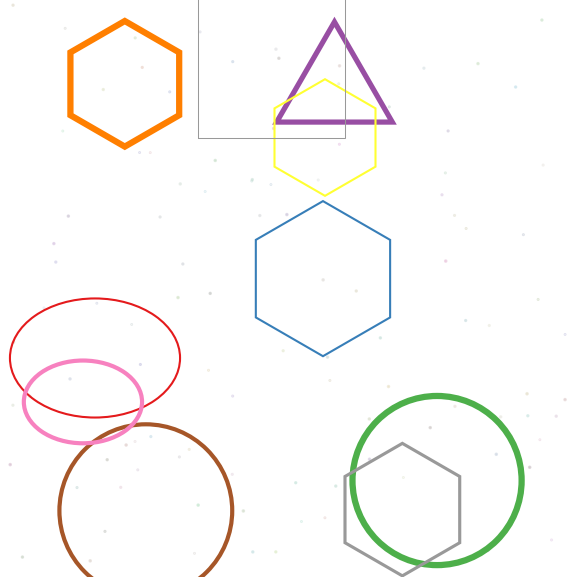[{"shape": "oval", "thickness": 1, "radius": 0.74, "center": [0.164, 0.379]}, {"shape": "hexagon", "thickness": 1, "radius": 0.67, "center": [0.559, 0.517]}, {"shape": "circle", "thickness": 3, "radius": 0.73, "center": [0.757, 0.167]}, {"shape": "triangle", "thickness": 2.5, "radius": 0.58, "center": [0.579, 0.846]}, {"shape": "hexagon", "thickness": 3, "radius": 0.54, "center": [0.216, 0.854]}, {"shape": "hexagon", "thickness": 1, "radius": 0.5, "center": [0.563, 0.761]}, {"shape": "circle", "thickness": 2, "radius": 0.75, "center": [0.252, 0.115]}, {"shape": "oval", "thickness": 2, "radius": 0.51, "center": [0.144, 0.303]}, {"shape": "hexagon", "thickness": 1.5, "radius": 0.57, "center": [0.697, 0.117]}, {"shape": "square", "thickness": 0.5, "radius": 0.64, "center": [0.471, 0.887]}]